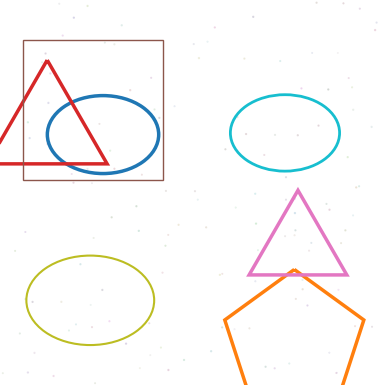[{"shape": "oval", "thickness": 2.5, "radius": 0.72, "center": [0.268, 0.65]}, {"shape": "pentagon", "thickness": 2.5, "radius": 0.95, "center": [0.764, 0.11]}, {"shape": "triangle", "thickness": 2.5, "radius": 0.9, "center": [0.123, 0.664]}, {"shape": "square", "thickness": 1, "radius": 0.9, "center": [0.242, 0.714]}, {"shape": "triangle", "thickness": 2.5, "radius": 0.73, "center": [0.774, 0.359]}, {"shape": "oval", "thickness": 1.5, "radius": 0.83, "center": [0.234, 0.22]}, {"shape": "oval", "thickness": 2, "radius": 0.71, "center": [0.74, 0.655]}]